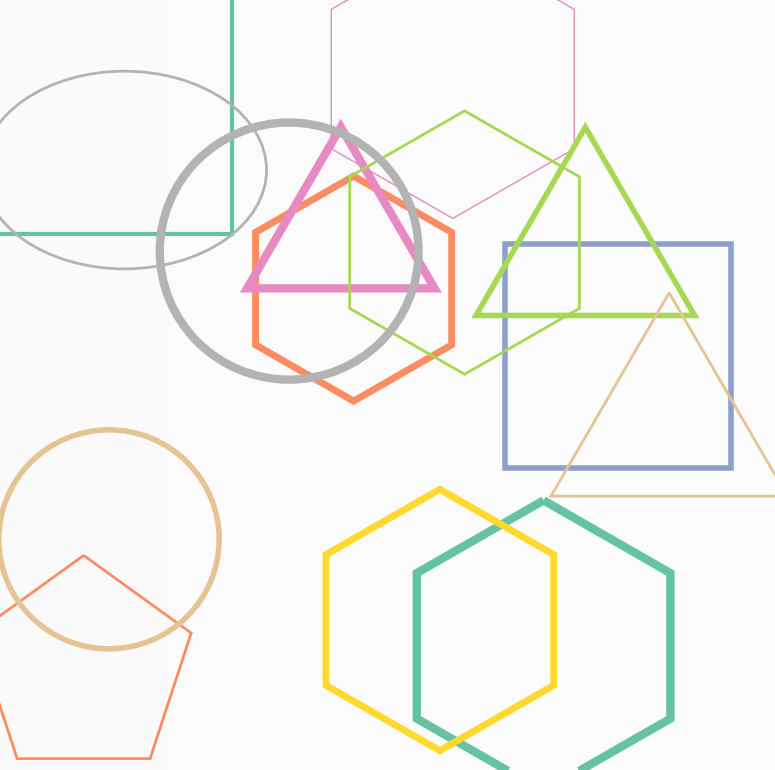[{"shape": "hexagon", "thickness": 3, "radius": 0.94, "center": [0.701, 0.161]}, {"shape": "square", "thickness": 1.5, "radius": 0.77, "center": [0.145, 0.849]}, {"shape": "hexagon", "thickness": 2.5, "radius": 0.73, "center": [0.456, 0.625]}, {"shape": "pentagon", "thickness": 1, "radius": 0.73, "center": [0.108, 0.133]}, {"shape": "square", "thickness": 2, "radius": 0.73, "center": [0.798, 0.538]}, {"shape": "triangle", "thickness": 3, "radius": 0.7, "center": [0.44, 0.695]}, {"shape": "hexagon", "thickness": 0.5, "radius": 0.91, "center": [0.584, 0.897]}, {"shape": "triangle", "thickness": 2, "radius": 0.81, "center": [0.755, 0.672]}, {"shape": "hexagon", "thickness": 1, "radius": 0.86, "center": [0.599, 0.685]}, {"shape": "hexagon", "thickness": 2.5, "radius": 0.85, "center": [0.568, 0.195]}, {"shape": "triangle", "thickness": 1, "radius": 0.88, "center": [0.863, 0.444]}, {"shape": "circle", "thickness": 2, "radius": 0.71, "center": [0.141, 0.3]}, {"shape": "circle", "thickness": 3, "radius": 0.83, "center": [0.373, 0.674]}, {"shape": "oval", "thickness": 1, "radius": 0.92, "center": [0.161, 0.779]}]